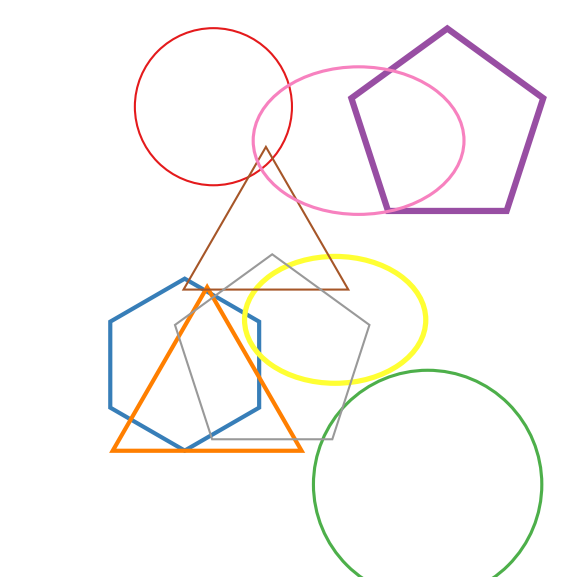[{"shape": "circle", "thickness": 1, "radius": 0.68, "center": [0.37, 0.814]}, {"shape": "hexagon", "thickness": 2, "radius": 0.74, "center": [0.32, 0.368]}, {"shape": "circle", "thickness": 1.5, "radius": 0.99, "center": [0.74, 0.16]}, {"shape": "pentagon", "thickness": 3, "radius": 0.87, "center": [0.775, 0.775]}, {"shape": "triangle", "thickness": 2, "radius": 0.94, "center": [0.359, 0.313]}, {"shape": "oval", "thickness": 2.5, "radius": 0.78, "center": [0.58, 0.445]}, {"shape": "triangle", "thickness": 1, "radius": 0.82, "center": [0.46, 0.58]}, {"shape": "oval", "thickness": 1.5, "radius": 0.91, "center": [0.621, 0.756]}, {"shape": "pentagon", "thickness": 1, "radius": 0.89, "center": [0.471, 0.382]}]